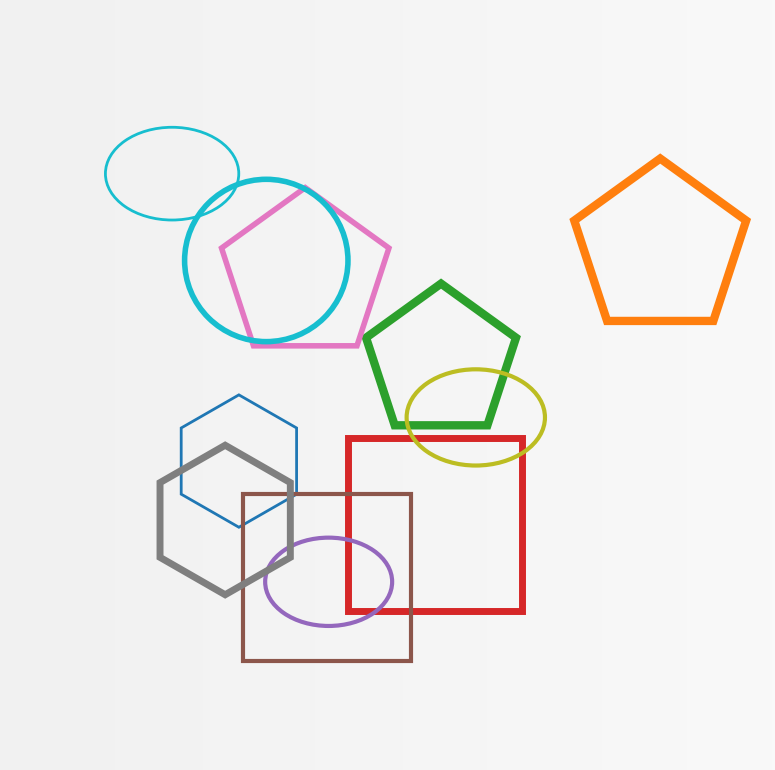[{"shape": "hexagon", "thickness": 1, "radius": 0.43, "center": [0.308, 0.401]}, {"shape": "pentagon", "thickness": 3, "radius": 0.58, "center": [0.852, 0.678]}, {"shape": "pentagon", "thickness": 3, "radius": 0.51, "center": [0.569, 0.53]}, {"shape": "square", "thickness": 2.5, "radius": 0.56, "center": [0.561, 0.319]}, {"shape": "oval", "thickness": 1.5, "radius": 0.41, "center": [0.424, 0.244]}, {"shape": "square", "thickness": 1.5, "radius": 0.54, "center": [0.422, 0.25]}, {"shape": "pentagon", "thickness": 2, "radius": 0.57, "center": [0.394, 0.643]}, {"shape": "hexagon", "thickness": 2.5, "radius": 0.49, "center": [0.291, 0.325]}, {"shape": "oval", "thickness": 1.5, "radius": 0.45, "center": [0.614, 0.458]}, {"shape": "oval", "thickness": 1, "radius": 0.43, "center": [0.222, 0.774]}, {"shape": "circle", "thickness": 2, "radius": 0.53, "center": [0.344, 0.662]}]